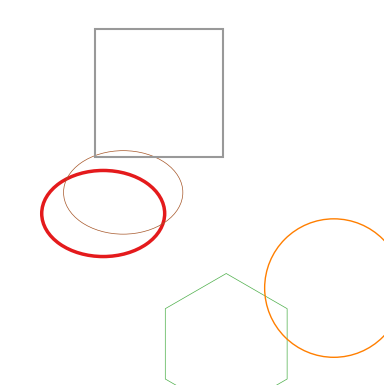[{"shape": "oval", "thickness": 2.5, "radius": 0.8, "center": [0.268, 0.445]}, {"shape": "hexagon", "thickness": 0.5, "radius": 0.91, "center": [0.588, 0.107]}, {"shape": "circle", "thickness": 1, "radius": 0.9, "center": [0.867, 0.252]}, {"shape": "oval", "thickness": 0.5, "radius": 0.77, "center": [0.32, 0.5]}, {"shape": "square", "thickness": 1.5, "radius": 0.83, "center": [0.414, 0.759]}]